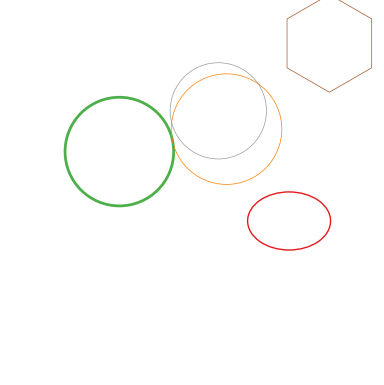[{"shape": "oval", "thickness": 1, "radius": 0.54, "center": [0.751, 0.426]}, {"shape": "circle", "thickness": 2, "radius": 0.71, "center": [0.31, 0.606]}, {"shape": "circle", "thickness": 0.5, "radius": 0.72, "center": [0.588, 0.665]}, {"shape": "hexagon", "thickness": 0.5, "radius": 0.63, "center": [0.856, 0.887]}, {"shape": "circle", "thickness": 0.5, "radius": 0.62, "center": [0.567, 0.712]}]